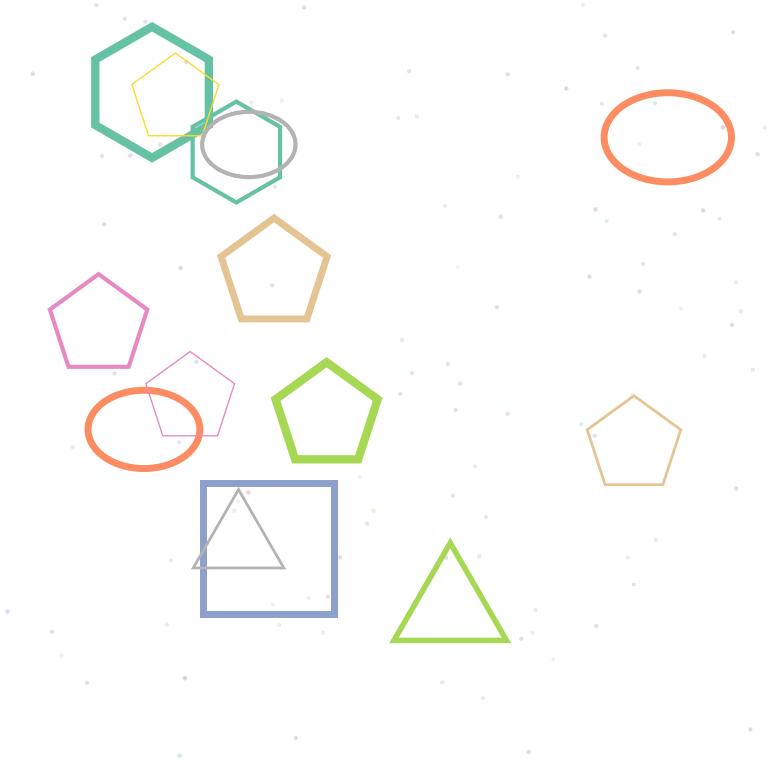[{"shape": "hexagon", "thickness": 3, "radius": 0.43, "center": [0.198, 0.88]}, {"shape": "hexagon", "thickness": 1.5, "radius": 0.33, "center": [0.307, 0.803]}, {"shape": "oval", "thickness": 2.5, "radius": 0.36, "center": [0.187, 0.442]}, {"shape": "oval", "thickness": 2.5, "radius": 0.41, "center": [0.867, 0.822]}, {"shape": "square", "thickness": 2.5, "radius": 0.43, "center": [0.349, 0.288]}, {"shape": "pentagon", "thickness": 1.5, "radius": 0.33, "center": [0.128, 0.577]}, {"shape": "pentagon", "thickness": 0.5, "radius": 0.3, "center": [0.247, 0.483]}, {"shape": "pentagon", "thickness": 3, "radius": 0.35, "center": [0.424, 0.46]}, {"shape": "triangle", "thickness": 2, "radius": 0.42, "center": [0.585, 0.21]}, {"shape": "pentagon", "thickness": 0.5, "radius": 0.3, "center": [0.228, 0.872]}, {"shape": "pentagon", "thickness": 2.5, "radius": 0.36, "center": [0.356, 0.644]}, {"shape": "pentagon", "thickness": 1, "radius": 0.32, "center": [0.823, 0.422]}, {"shape": "oval", "thickness": 1.5, "radius": 0.3, "center": [0.323, 0.812]}, {"shape": "triangle", "thickness": 1, "radius": 0.34, "center": [0.31, 0.296]}]